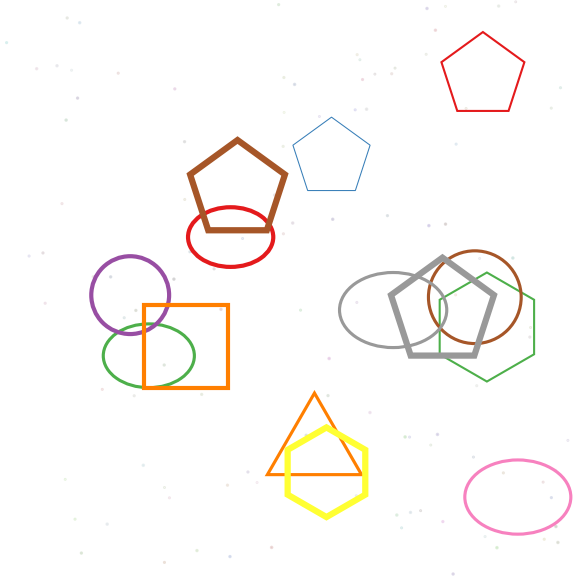[{"shape": "oval", "thickness": 2, "radius": 0.37, "center": [0.399, 0.589]}, {"shape": "pentagon", "thickness": 1, "radius": 0.38, "center": [0.836, 0.868]}, {"shape": "pentagon", "thickness": 0.5, "radius": 0.35, "center": [0.574, 0.726]}, {"shape": "hexagon", "thickness": 1, "radius": 0.47, "center": [0.843, 0.433]}, {"shape": "oval", "thickness": 1.5, "radius": 0.39, "center": [0.258, 0.383]}, {"shape": "circle", "thickness": 2, "radius": 0.34, "center": [0.225, 0.488]}, {"shape": "triangle", "thickness": 1.5, "radius": 0.47, "center": [0.545, 0.224]}, {"shape": "square", "thickness": 2, "radius": 0.36, "center": [0.322, 0.399]}, {"shape": "hexagon", "thickness": 3, "radius": 0.39, "center": [0.565, 0.181]}, {"shape": "circle", "thickness": 1.5, "radius": 0.4, "center": [0.822, 0.485]}, {"shape": "pentagon", "thickness": 3, "radius": 0.43, "center": [0.411, 0.67]}, {"shape": "oval", "thickness": 1.5, "radius": 0.46, "center": [0.897, 0.138]}, {"shape": "pentagon", "thickness": 3, "radius": 0.47, "center": [0.766, 0.459]}, {"shape": "oval", "thickness": 1.5, "radius": 0.46, "center": [0.681, 0.462]}]